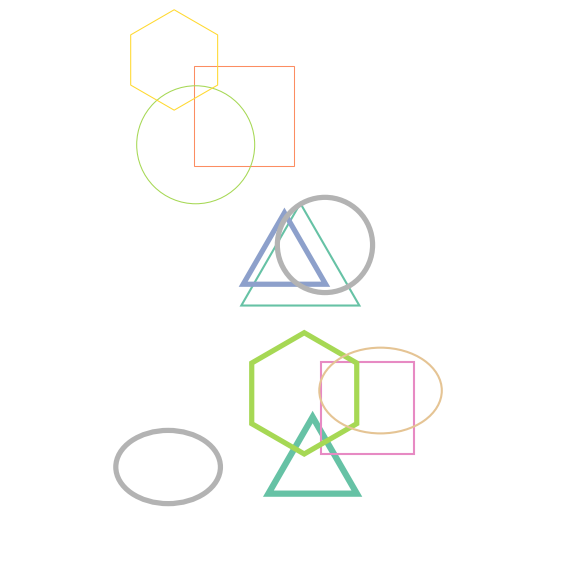[{"shape": "triangle", "thickness": 1, "radius": 0.59, "center": [0.52, 0.529]}, {"shape": "triangle", "thickness": 3, "radius": 0.44, "center": [0.541, 0.189]}, {"shape": "square", "thickness": 0.5, "radius": 0.43, "center": [0.422, 0.798]}, {"shape": "triangle", "thickness": 2.5, "radius": 0.41, "center": [0.493, 0.548]}, {"shape": "square", "thickness": 1, "radius": 0.4, "center": [0.636, 0.292]}, {"shape": "circle", "thickness": 0.5, "radius": 0.51, "center": [0.339, 0.748]}, {"shape": "hexagon", "thickness": 2.5, "radius": 0.52, "center": [0.527, 0.318]}, {"shape": "hexagon", "thickness": 0.5, "radius": 0.43, "center": [0.302, 0.895]}, {"shape": "oval", "thickness": 1, "radius": 0.53, "center": [0.659, 0.323]}, {"shape": "circle", "thickness": 2.5, "radius": 0.41, "center": [0.563, 0.575]}, {"shape": "oval", "thickness": 2.5, "radius": 0.45, "center": [0.291, 0.19]}]